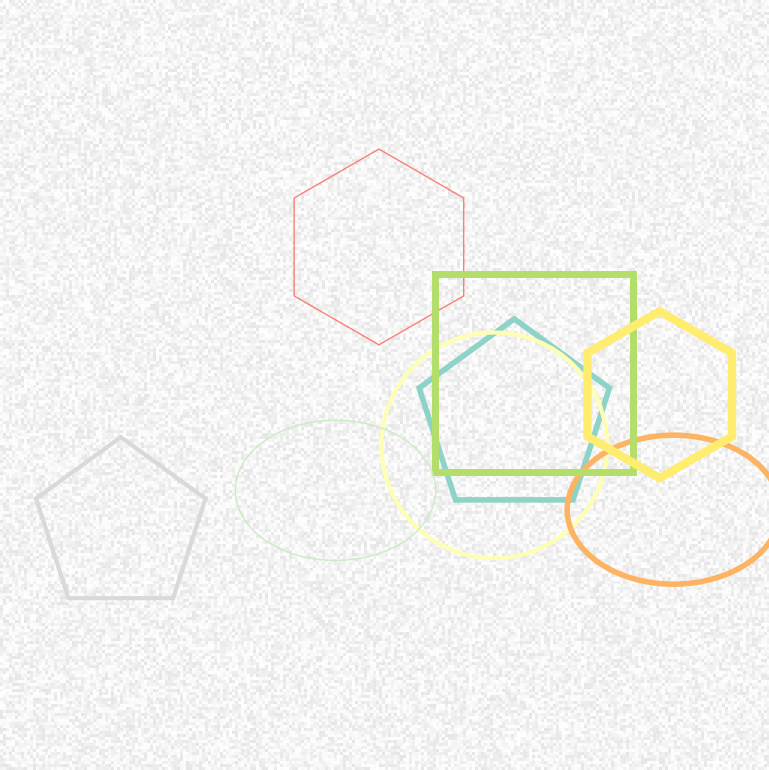[{"shape": "pentagon", "thickness": 2, "radius": 0.65, "center": [0.668, 0.456]}, {"shape": "circle", "thickness": 1.5, "radius": 0.73, "center": [0.642, 0.422]}, {"shape": "hexagon", "thickness": 0.5, "radius": 0.64, "center": [0.492, 0.679]}, {"shape": "oval", "thickness": 2, "radius": 0.69, "center": [0.875, 0.338]}, {"shape": "square", "thickness": 2.5, "radius": 0.64, "center": [0.694, 0.515]}, {"shape": "pentagon", "thickness": 1.5, "radius": 0.58, "center": [0.157, 0.317]}, {"shape": "oval", "thickness": 0.5, "radius": 0.65, "center": [0.436, 0.363]}, {"shape": "hexagon", "thickness": 3, "radius": 0.54, "center": [0.857, 0.487]}]